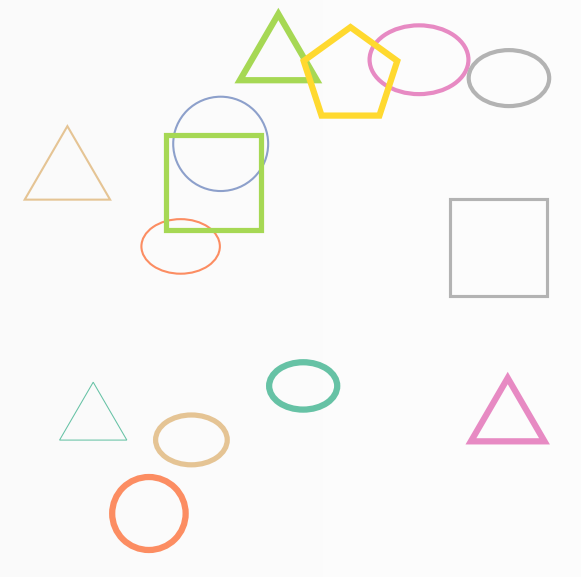[{"shape": "oval", "thickness": 3, "radius": 0.29, "center": [0.522, 0.331]}, {"shape": "triangle", "thickness": 0.5, "radius": 0.33, "center": [0.16, 0.271]}, {"shape": "oval", "thickness": 1, "radius": 0.34, "center": [0.311, 0.572]}, {"shape": "circle", "thickness": 3, "radius": 0.32, "center": [0.256, 0.11]}, {"shape": "circle", "thickness": 1, "radius": 0.41, "center": [0.38, 0.75]}, {"shape": "oval", "thickness": 2, "radius": 0.43, "center": [0.721, 0.896]}, {"shape": "triangle", "thickness": 3, "radius": 0.37, "center": [0.873, 0.271]}, {"shape": "triangle", "thickness": 3, "radius": 0.38, "center": [0.479, 0.898]}, {"shape": "square", "thickness": 2.5, "radius": 0.41, "center": [0.367, 0.683]}, {"shape": "pentagon", "thickness": 3, "radius": 0.42, "center": [0.603, 0.867]}, {"shape": "triangle", "thickness": 1, "radius": 0.42, "center": [0.116, 0.696]}, {"shape": "oval", "thickness": 2.5, "radius": 0.31, "center": [0.329, 0.237]}, {"shape": "oval", "thickness": 2, "radius": 0.35, "center": [0.876, 0.864]}, {"shape": "square", "thickness": 1.5, "radius": 0.42, "center": [0.858, 0.57]}]